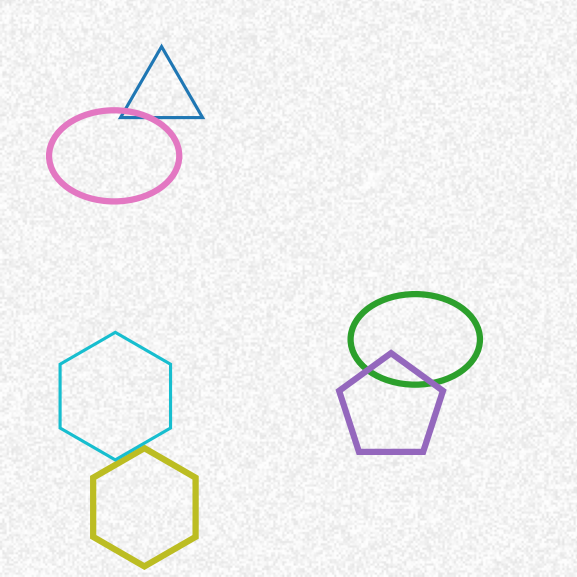[{"shape": "triangle", "thickness": 1.5, "radius": 0.41, "center": [0.28, 0.836]}, {"shape": "oval", "thickness": 3, "radius": 0.56, "center": [0.719, 0.411]}, {"shape": "pentagon", "thickness": 3, "radius": 0.47, "center": [0.677, 0.293]}, {"shape": "oval", "thickness": 3, "radius": 0.56, "center": [0.198, 0.729]}, {"shape": "hexagon", "thickness": 3, "radius": 0.51, "center": [0.25, 0.121]}, {"shape": "hexagon", "thickness": 1.5, "radius": 0.55, "center": [0.2, 0.313]}]